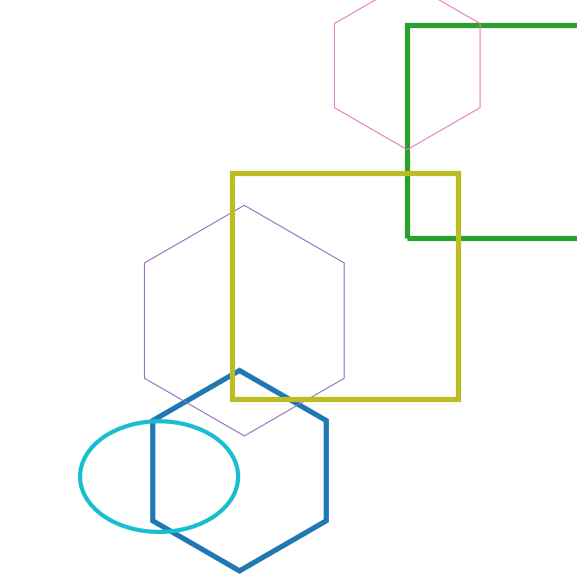[{"shape": "hexagon", "thickness": 2.5, "radius": 0.87, "center": [0.415, 0.184]}, {"shape": "square", "thickness": 2.5, "radius": 0.92, "center": [0.889, 0.772]}, {"shape": "hexagon", "thickness": 0.5, "radius": 1.0, "center": [0.423, 0.444]}, {"shape": "hexagon", "thickness": 0.5, "radius": 0.73, "center": [0.705, 0.886]}, {"shape": "square", "thickness": 2.5, "radius": 0.98, "center": [0.597, 0.503]}, {"shape": "oval", "thickness": 2, "radius": 0.68, "center": [0.275, 0.174]}]